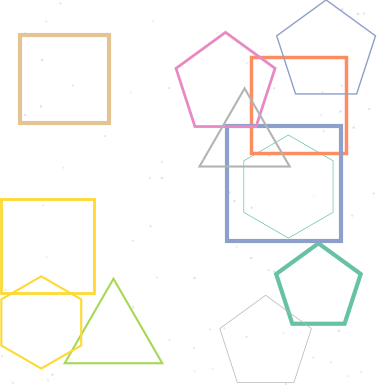[{"shape": "hexagon", "thickness": 0.5, "radius": 0.67, "center": [0.749, 0.515]}, {"shape": "pentagon", "thickness": 3, "radius": 0.58, "center": [0.827, 0.253]}, {"shape": "square", "thickness": 2.5, "radius": 0.62, "center": [0.776, 0.727]}, {"shape": "square", "thickness": 3, "radius": 0.75, "center": [0.738, 0.524]}, {"shape": "pentagon", "thickness": 1, "radius": 0.67, "center": [0.847, 0.865]}, {"shape": "pentagon", "thickness": 2, "radius": 0.68, "center": [0.586, 0.781]}, {"shape": "triangle", "thickness": 1.5, "radius": 0.73, "center": [0.295, 0.13]}, {"shape": "square", "thickness": 2, "radius": 0.61, "center": [0.123, 0.36]}, {"shape": "hexagon", "thickness": 1.5, "radius": 0.6, "center": [0.107, 0.162]}, {"shape": "square", "thickness": 3, "radius": 0.57, "center": [0.167, 0.794]}, {"shape": "pentagon", "thickness": 0.5, "radius": 0.63, "center": [0.69, 0.108]}, {"shape": "triangle", "thickness": 1.5, "radius": 0.68, "center": [0.635, 0.635]}]